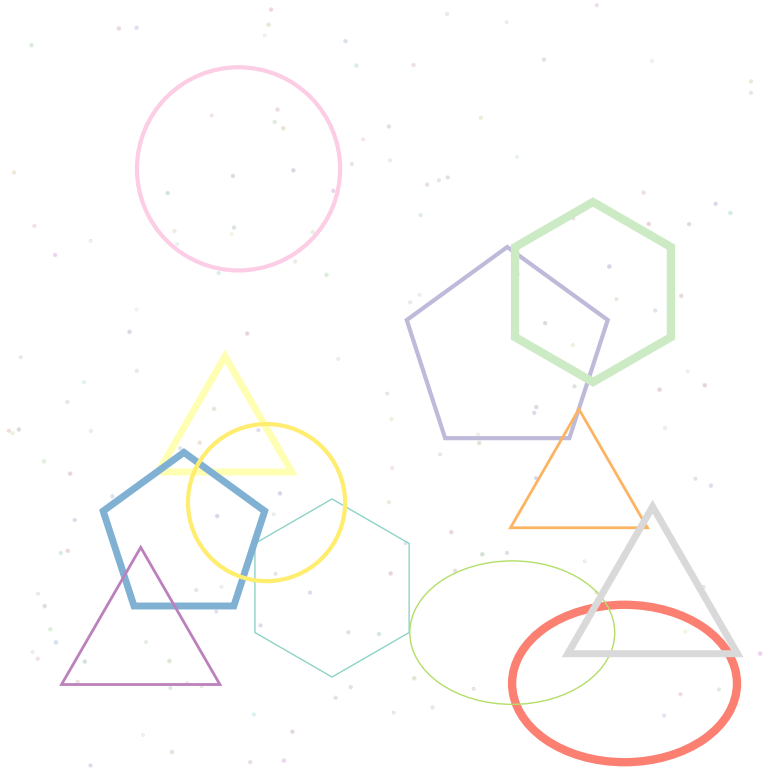[{"shape": "hexagon", "thickness": 0.5, "radius": 0.58, "center": [0.431, 0.236]}, {"shape": "triangle", "thickness": 2.5, "radius": 0.5, "center": [0.292, 0.437]}, {"shape": "pentagon", "thickness": 1.5, "radius": 0.69, "center": [0.659, 0.542]}, {"shape": "oval", "thickness": 3, "radius": 0.73, "center": [0.811, 0.112]}, {"shape": "pentagon", "thickness": 2.5, "radius": 0.55, "center": [0.239, 0.302]}, {"shape": "triangle", "thickness": 1, "radius": 0.51, "center": [0.752, 0.366]}, {"shape": "oval", "thickness": 0.5, "radius": 0.67, "center": [0.665, 0.178]}, {"shape": "circle", "thickness": 1.5, "radius": 0.66, "center": [0.31, 0.781]}, {"shape": "triangle", "thickness": 2.5, "radius": 0.64, "center": [0.848, 0.215]}, {"shape": "triangle", "thickness": 1, "radius": 0.59, "center": [0.183, 0.17]}, {"shape": "hexagon", "thickness": 3, "radius": 0.58, "center": [0.77, 0.621]}, {"shape": "circle", "thickness": 1.5, "radius": 0.51, "center": [0.346, 0.347]}]